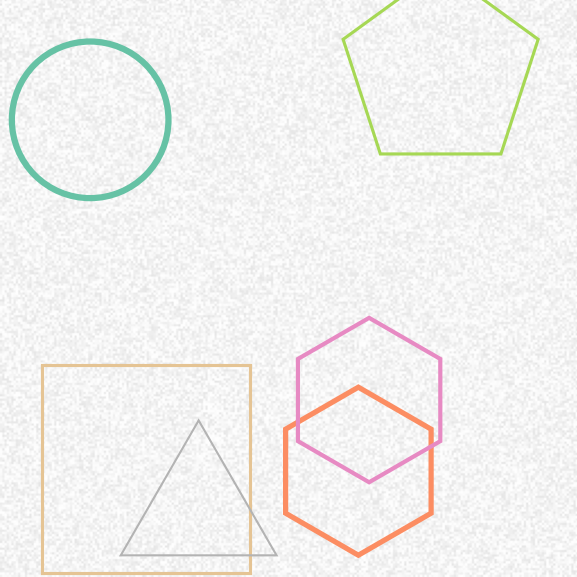[{"shape": "circle", "thickness": 3, "radius": 0.68, "center": [0.156, 0.792]}, {"shape": "hexagon", "thickness": 2.5, "radius": 0.73, "center": [0.621, 0.183]}, {"shape": "hexagon", "thickness": 2, "radius": 0.71, "center": [0.639, 0.306]}, {"shape": "pentagon", "thickness": 1.5, "radius": 0.89, "center": [0.763, 0.876]}, {"shape": "square", "thickness": 1.5, "radius": 0.9, "center": [0.252, 0.187]}, {"shape": "triangle", "thickness": 1, "radius": 0.78, "center": [0.344, 0.115]}]